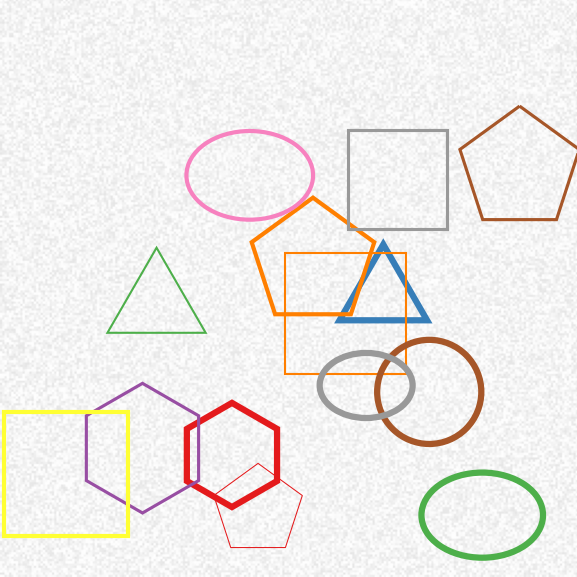[{"shape": "pentagon", "thickness": 0.5, "radius": 0.4, "center": [0.447, 0.116]}, {"shape": "hexagon", "thickness": 3, "radius": 0.45, "center": [0.402, 0.211]}, {"shape": "triangle", "thickness": 3, "radius": 0.44, "center": [0.664, 0.488]}, {"shape": "triangle", "thickness": 1, "radius": 0.49, "center": [0.271, 0.472]}, {"shape": "oval", "thickness": 3, "radius": 0.53, "center": [0.835, 0.107]}, {"shape": "hexagon", "thickness": 1.5, "radius": 0.56, "center": [0.247, 0.223]}, {"shape": "square", "thickness": 1, "radius": 0.52, "center": [0.598, 0.457]}, {"shape": "pentagon", "thickness": 2, "radius": 0.56, "center": [0.542, 0.545]}, {"shape": "square", "thickness": 2, "radius": 0.53, "center": [0.114, 0.178]}, {"shape": "pentagon", "thickness": 1.5, "radius": 0.54, "center": [0.9, 0.707]}, {"shape": "circle", "thickness": 3, "radius": 0.45, "center": [0.743, 0.321]}, {"shape": "oval", "thickness": 2, "radius": 0.55, "center": [0.432, 0.696]}, {"shape": "oval", "thickness": 3, "radius": 0.4, "center": [0.634, 0.332]}, {"shape": "square", "thickness": 1.5, "radius": 0.43, "center": [0.688, 0.688]}]